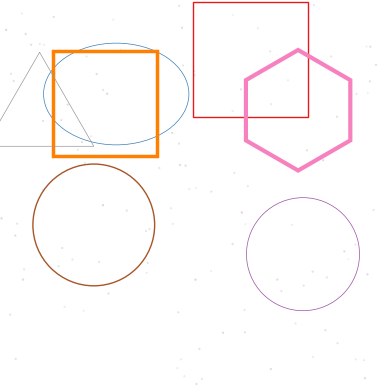[{"shape": "square", "thickness": 1, "radius": 0.75, "center": [0.651, 0.846]}, {"shape": "oval", "thickness": 0.5, "radius": 0.94, "center": [0.302, 0.756]}, {"shape": "circle", "thickness": 0.5, "radius": 0.73, "center": [0.787, 0.34]}, {"shape": "square", "thickness": 2.5, "radius": 0.68, "center": [0.273, 0.731]}, {"shape": "circle", "thickness": 1, "radius": 0.79, "center": [0.244, 0.416]}, {"shape": "hexagon", "thickness": 3, "radius": 0.78, "center": [0.774, 0.714]}, {"shape": "triangle", "thickness": 0.5, "radius": 0.81, "center": [0.103, 0.701]}]